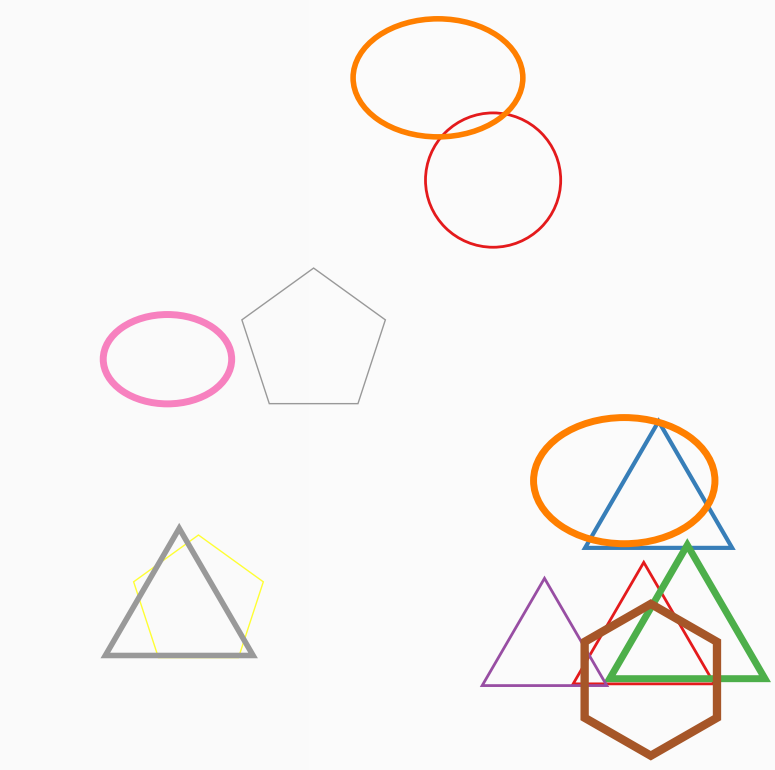[{"shape": "triangle", "thickness": 1, "radius": 0.53, "center": [0.831, 0.164]}, {"shape": "circle", "thickness": 1, "radius": 0.44, "center": [0.636, 0.766]}, {"shape": "triangle", "thickness": 1.5, "radius": 0.55, "center": [0.85, 0.343]}, {"shape": "triangle", "thickness": 2.5, "radius": 0.58, "center": [0.887, 0.176]}, {"shape": "triangle", "thickness": 1, "radius": 0.46, "center": [0.703, 0.156]}, {"shape": "oval", "thickness": 2.5, "radius": 0.59, "center": [0.805, 0.376]}, {"shape": "oval", "thickness": 2, "radius": 0.55, "center": [0.565, 0.899]}, {"shape": "pentagon", "thickness": 0.5, "radius": 0.44, "center": [0.256, 0.217]}, {"shape": "hexagon", "thickness": 3, "radius": 0.49, "center": [0.84, 0.117]}, {"shape": "oval", "thickness": 2.5, "radius": 0.41, "center": [0.216, 0.534]}, {"shape": "pentagon", "thickness": 0.5, "radius": 0.49, "center": [0.405, 0.555]}, {"shape": "triangle", "thickness": 2, "radius": 0.55, "center": [0.231, 0.204]}]